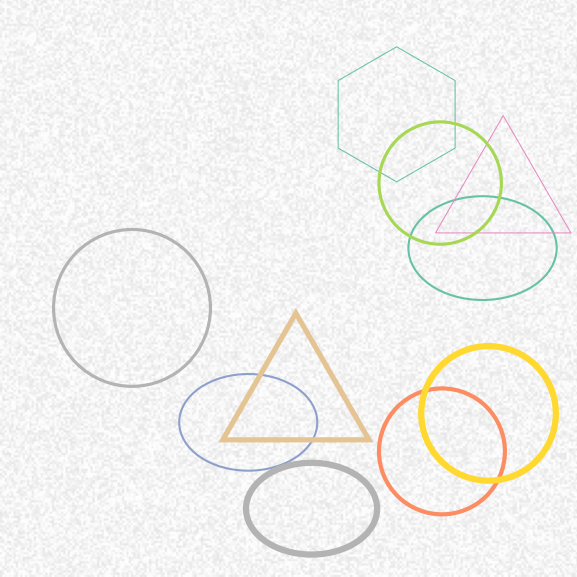[{"shape": "hexagon", "thickness": 0.5, "radius": 0.58, "center": [0.687, 0.801]}, {"shape": "oval", "thickness": 1, "radius": 0.64, "center": [0.836, 0.57]}, {"shape": "circle", "thickness": 2, "radius": 0.55, "center": [0.765, 0.218]}, {"shape": "oval", "thickness": 1, "radius": 0.6, "center": [0.43, 0.268]}, {"shape": "triangle", "thickness": 0.5, "radius": 0.68, "center": [0.871, 0.664]}, {"shape": "circle", "thickness": 1.5, "radius": 0.53, "center": [0.762, 0.682]}, {"shape": "circle", "thickness": 3, "radius": 0.58, "center": [0.846, 0.283]}, {"shape": "triangle", "thickness": 2.5, "radius": 0.73, "center": [0.512, 0.311]}, {"shape": "circle", "thickness": 1.5, "radius": 0.68, "center": [0.229, 0.466]}, {"shape": "oval", "thickness": 3, "radius": 0.57, "center": [0.54, 0.118]}]